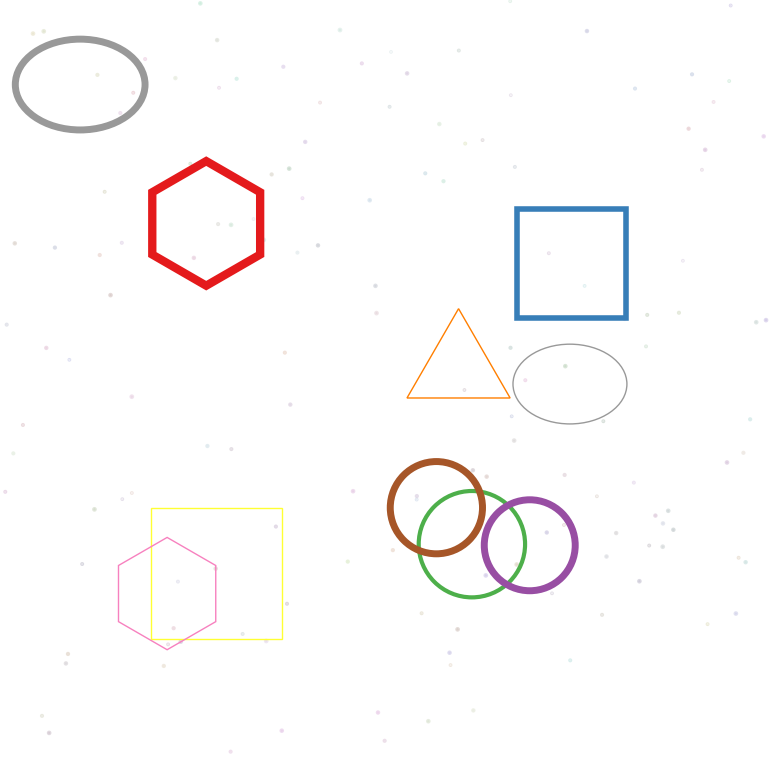[{"shape": "hexagon", "thickness": 3, "radius": 0.4, "center": [0.268, 0.71]}, {"shape": "square", "thickness": 2, "radius": 0.35, "center": [0.742, 0.658]}, {"shape": "circle", "thickness": 1.5, "radius": 0.35, "center": [0.613, 0.293]}, {"shape": "circle", "thickness": 2.5, "radius": 0.3, "center": [0.688, 0.292]}, {"shape": "triangle", "thickness": 0.5, "radius": 0.39, "center": [0.596, 0.522]}, {"shape": "square", "thickness": 0.5, "radius": 0.43, "center": [0.281, 0.255]}, {"shape": "circle", "thickness": 2.5, "radius": 0.3, "center": [0.567, 0.341]}, {"shape": "hexagon", "thickness": 0.5, "radius": 0.36, "center": [0.217, 0.229]}, {"shape": "oval", "thickness": 0.5, "radius": 0.37, "center": [0.74, 0.501]}, {"shape": "oval", "thickness": 2.5, "radius": 0.42, "center": [0.104, 0.89]}]